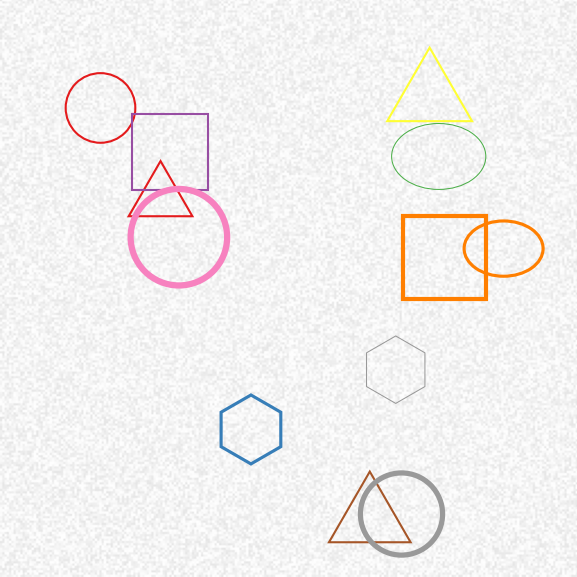[{"shape": "circle", "thickness": 1, "radius": 0.3, "center": [0.174, 0.812]}, {"shape": "triangle", "thickness": 1, "radius": 0.32, "center": [0.278, 0.657]}, {"shape": "hexagon", "thickness": 1.5, "radius": 0.3, "center": [0.435, 0.255]}, {"shape": "oval", "thickness": 0.5, "radius": 0.41, "center": [0.76, 0.728]}, {"shape": "square", "thickness": 1, "radius": 0.33, "center": [0.295, 0.736]}, {"shape": "oval", "thickness": 1.5, "radius": 0.34, "center": [0.872, 0.569]}, {"shape": "square", "thickness": 2, "radius": 0.36, "center": [0.769, 0.554]}, {"shape": "triangle", "thickness": 1, "radius": 0.42, "center": [0.744, 0.832]}, {"shape": "triangle", "thickness": 1, "radius": 0.41, "center": [0.64, 0.101]}, {"shape": "circle", "thickness": 3, "radius": 0.42, "center": [0.31, 0.588]}, {"shape": "circle", "thickness": 2.5, "radius": 0.36, "center": [0.695, 0.109]}, {"shape": "hexagon", "thickness": 0.5, "radius": 0.29, "center": [0.685, 0.359]}]